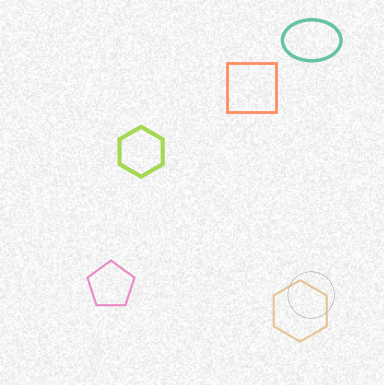[{"shape": "oval", "thickness": 2.5, "radius": 0.38, "center": [0.81, 0.895]}, {"shape": "square", "thickness": 2, "radius": 0.32, "center": [0.653, 0.773]}, {"shape": "pentagon", "thickness": 1.5, "radius": 0.32, "center": [0.288, 0.259]}, {"shape": "hexagon", "thickness": 3, "radius": 0.32, "center": [0.367, 0.606]}, {"shape": "hexagon", "thickness": 1.5, "radius": 0.4, "center": [0.78, 0.192]}, {"shape": "circle", "thickness": 0.5, "radius": 0.3, "center": [0.808, 0.234]}]